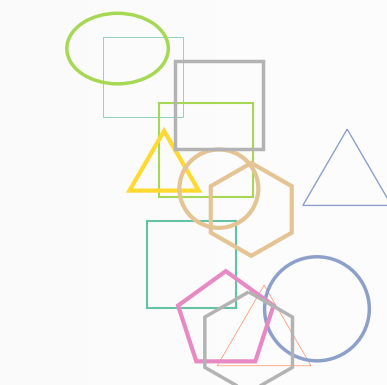[{"shape": "square", "thickness": 1.5, "radius": 0.57, "center": [0.494, 0.313]}, {"shape": "square", "thickness": 0.5, "radius": 0.52, "center": [0.369, 0.799]}, {"shape": "triangle", "thickness": 0.5, "radius": 0.7, "center": [0.682, 0.12]}, {"shape": "circle", "thickness": 2.5, "radius": 0.68, "center": [0.818, 0.198]}, {"shape": "triangle", "thickness": 1, "radius": 0.66, "center": [0.896, 0.532]}, {"shape": "pentagon", "thickness": 3, "radius": 0.65, "center": [0.583, 0.166]}, {"shape": "square", "thickness": 1.5, "radius": 0.61, "center": [0.531, 0.611]}, {"shape": "oval", "thickness": 2.5, "radius": 0.65, "center": [0.303, 0.874]}, {"shape": "triangle", "thickness": 3, "radius": 0.52, "center": [0.423, 0.557]}, {"shape": "circle", "thickness": 3, "radius": 0.51, "center": [0.565, 0.51]}, {"shape": "hexagon", "thickness": 3, "radius": 0.6, "center": [0.648, 0.456]}, {"shape": "hexagon", "thickness": 2.5, "radius": 0.65, "center": [0.642, 0.111]}, {"shape": "square", "thickness": 2.5, "radius": 0.57, "center": [0.565, 0.726]}]